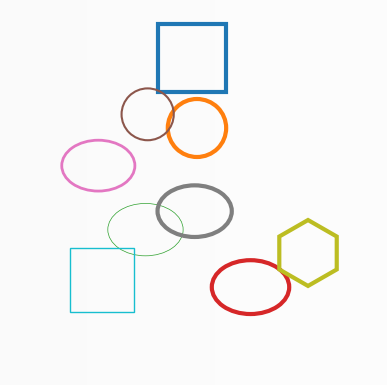[{"shape": "square", "thickness": 3, "radius": 0.44, "center": [0.495, 0.849]}, {"shape": "circle", "thickness": 3, "radius": 0.38, "center": [0.508, 0.668]}, {"shape": "oval", "thickness": 0.5, "radius": 0.49, "center": [0.375, 0.404]}, {"shape": "oval", "thickness": 3, "radius": 0.5, "center": [0.646, 0.254]}, {"shape": "circle", "thickness": 1.5, "radius": 0.34, "center": [0.381, 0.703]}, {"shape": "oval", "thickness": 2, "radius": 0.47, "center": [0.254, 0.57]}, {"shape": "oval", "thickness": 3, "radius": 0.48, "center": [0.502, 0.452]}, {"shape": "hexagon", "thickness": 3, "radius": 0.43, "center": [0.795, 0.343]}, {"shape": "square", "thickness": 1, "radius": 0.41, "center": [0.263, 0.273]}]